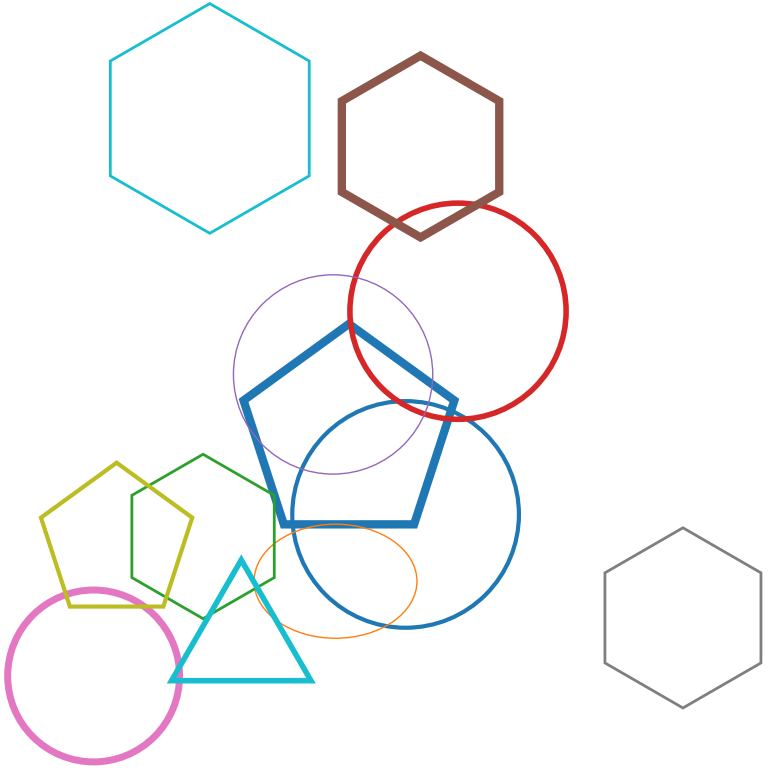[{"shape": "circle", "thickness": 1.5, "radius": 0.74, "center": [0.527, 0.332]}, {"shape": "pentagon", "thickness": 3, "radius": 0.72, "center": [0.453, 0.435]}, {"shape": "oval", "thickness": 0.5, "radius": 0.53, "center": [0.436, 0.245]}, {"shape": "hexagon", "thickness": 1, "radius": 0.53, "center": [0.264, 0.303]}, {"shape": "circle", "thickness": 2, "radius": 0.7, "center": [0.595, 0.596]}, {"shape": "circle", "thickness": 0.5, "radius": 0.65, "center": [0.433, 0.514]}, {"shape": "hexagon", "thickness": 3, "radius": 0.59, "center": [0.546, 0.81]}, {"shape": "circle", "thickness": 2.5, "radius": 0.56, "center": [0.122, 0.122]}, {"shape": "hexagon", "thickness": 1, "radius": 0.58, "center": [0.887, 0.198]}, {"shape": "pentagon", "thickness": 1.5, "radius": 0.52, "center": [0.151, 0.296]}, {"shape": "triangle", "thickness": 2, "radius": 0.52, "center": [0.313, 0.168]}, {"shape": "hexagon", "thickness": 1, "radius": 0.75, "center": [0.272, 0.846]}]